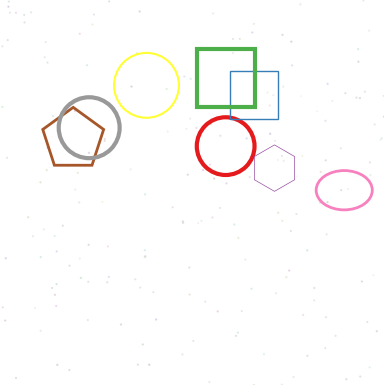[{"shape": "circle", "thickness": 3, "radius": 0.37, "center": [0.586, 0.62]}, {"shape": "square", "thickness": 1, "radius": 0.31, "center": [0.659, 0.754]}, {"shape": "square", "thickness": 3, "radius": 0.38, "center": [0.588, 0.797]}, {"shape": "hexagon", "thickness": 0.5, "radius": 0.3, "center": [0.713, 0.563]}, {"shape": "circle", "thickness": 1.5, "radius": 0.42, "center": [0.38, 0.778]}, {"shape": "pentagon", "thickness": 2, "radius": 0.42, "center": [0.19, 0.638]}, {"shape": "oval", "thickness": 2, "radius": 0.36, "center": [0.894, 0.506]}, {"shape": "circle", "thickness": 3, "radius": 0.4, "center": [0.232, 0.668]}]